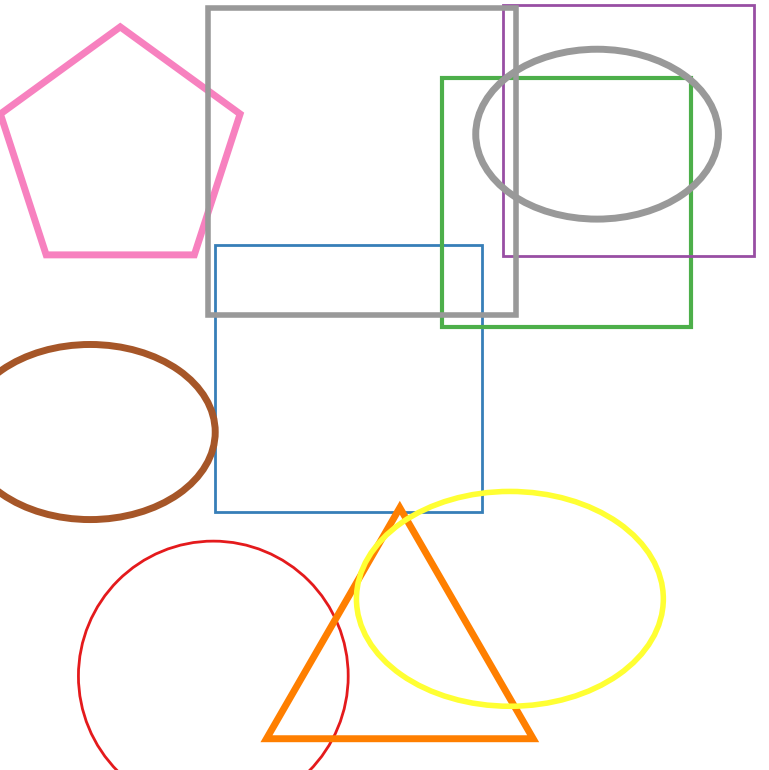[{"shape": "circle", "thickness": 1, "radius": 0.88, "center": [0.277, 0.122]}, {"shape": "square", "thickness": 1, "radius": 0.87, "center": [0.452, 0.508]}, {"shape": "square", "thickness": 1.5, "radius": 0.81, "center": [0.735, 0.737]}, {"shape": "square", "thickness": 1, "radius": 0.81, "center": [0.816, 0.83]}, {"shape": "triangle", "thickness": 2.5, "radius": 1.0, "center": [0.519, 0.141]}, {"shape": "oval", "thickness": 2, "radius": 1.0, "center": [0.662, 0.222]}, {"shape": "oval", "thickness": 2.5, "radius": 0.81, "center": [0.117, 0.439]}, {"shape": "pentagon", "thickness": 2.5, "radius": 0.82, "center": [0.156, 0.801]}, {"shape": "oval", "thickness": 2.5, "radius": 0.79, "center": [0.775, 0.826]}, {"shape": "square", "thickness": 2, "radius": 1.0, "center": [0.47, 0.791]}]